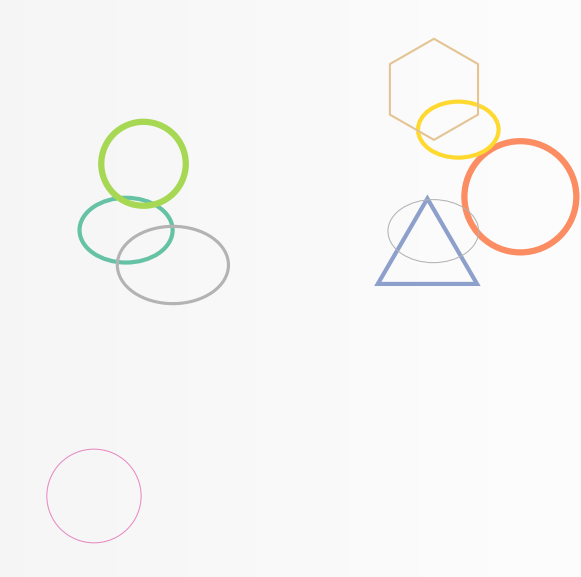[{"shape": "oval", "thickness": 2, "radius": 0.4, "center": [0.217, 0.601]}, {"shape": "circle", "thickness": 3, "radius": 0.48, "center": [0.895, 0.658]}, {"shape": "triangle", "thickness": 2, "radius": 0.49, "center": [0.735, 0.557]}, {"shape": "circle", "thickness": 0.5, "radius": 0.41, "center": [0.162, 0.14]}, {"shape": "circle", "thickness": 3, "radius": 0.36, "center": [0.247, 0.716]}, {"shape": "oval", "thickness": 2, "radius": 0.35, "center": [0.788, 0.775]}, {"shape": "hexagon", "thickness": 1, "radius": 0.44, "center": [0.747, 0.844]}, {"shape": "oval", "thickness": 1.5, "radius": 0.48, "center": [0.297, 0.54]}, {"shape": "oval", "thickness": 0.5, "radius": 0.39, "center": [0.745, 0.599]}]